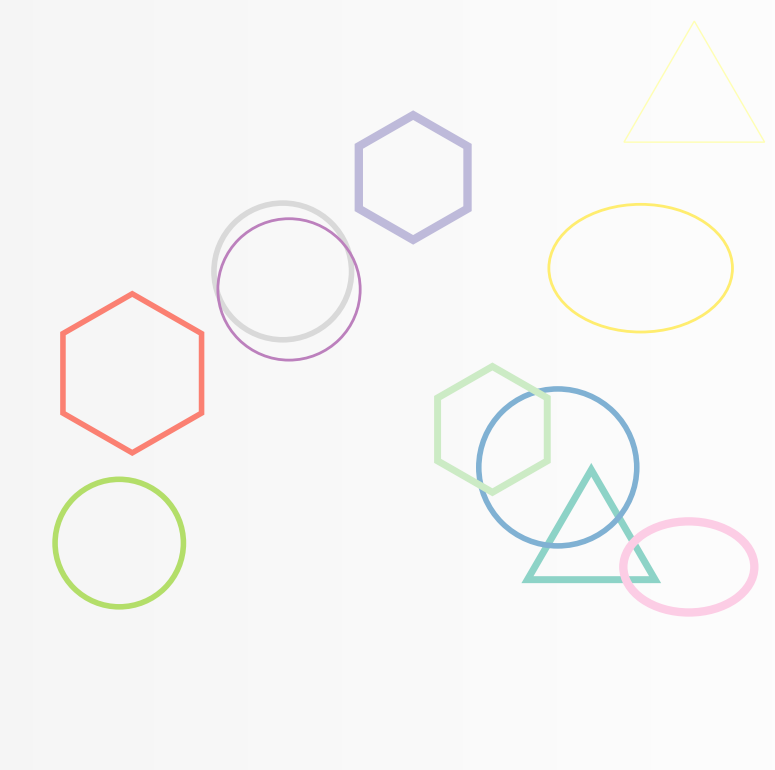[{"shape": "triangle", "thickness": 2.5, "radius": 0.48, "center": [0.763, 0.295]}, {"shape": "triangle", "thickness": 0.5, "radius": 0.52, "center": [0.896, 0.868]}, {"shape": "hexagon", "thickness": 3, "radius": 0.4, "center": [0.533, 0.769]}, {"shape": "hexagon", "thickness": 2, "radius": 0.52, "center": [0.171, 0.515]}, {"shape": "circle", "thickness": 2, "radius": 0.51, "center": [0.72, 0.393]}, {"shape": "circle", "thickness": 2, "radius": 0.41, "center": [0.154, 0.295]}, {"shape": "oval", "thickness": 3, "radius": 0.42, "center": [0.889, 0.264]}, {"shape": "circle", "thickness": 2, "radius": 0.44, "center": [0.365, 0.647]}, {"shape": "circle", "thickness": 1, "radius": 0.46, "center": [0.373, 0.624]}, {"shape": "hexagon", "thickness": 2.5, "radius": 0.41, "center": [0.635, 0.442]}, {"shape": "oval", "thickness": 1, "radius": 0.59, "center": [0.827, 0.652]}]